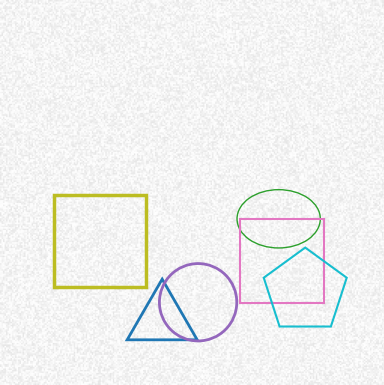[{"shape": "triangle", "thickness": 2, "radius": 0.53, "center": [0.421, 0.17]}, {"shape": "oval", "thickness": 1, "radius": 0.54, "center": [0.724, 0.432]}, {"shape": "circle", "thickness": 2, "radius": 0.5, "center": [0.515, 0.215]}, {"shape": "square", "thickness": 1.5, "radius": 0.55, "center": [0.732, 0.322]}, {"shape": "square", "thickness": 2.5, "radius": 0.6, "center": [0.26, 0.375]}, {"shape": "pentagon", "thickness": 1.5, "radius": 0.57, "center": [0.793, 0.244]}]